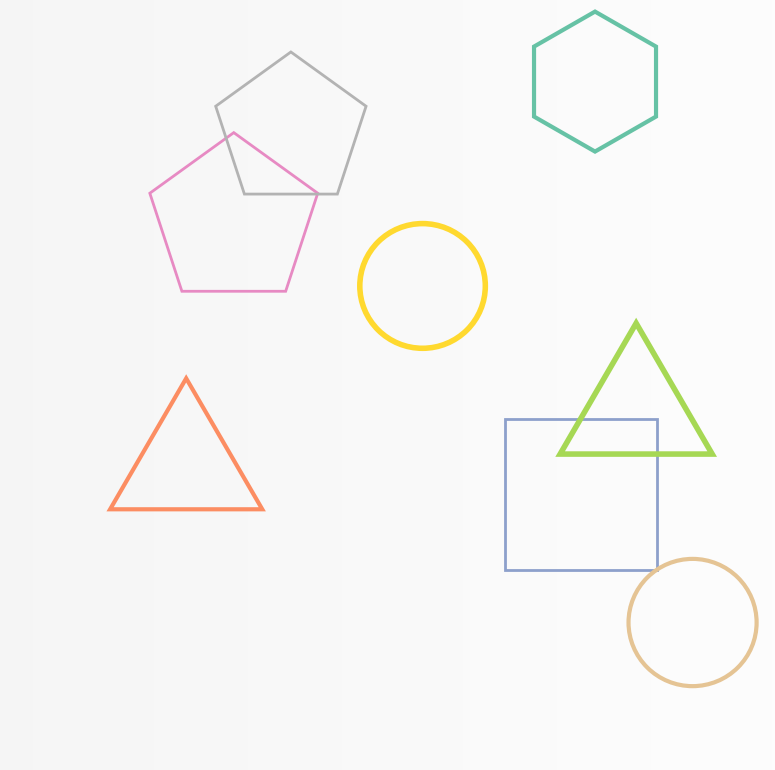[{"shape": "hexagon", "thickness": 1.5, "radius": 0.45, "center": [0.768, 0.894]}, {"shape": "triangle", "thickness": 1.5, "radius": 0.57, "center": [0.24, 0.395]}, {"shape": "square", "thickness": 1, "radius": 0.49, "center": [0.75, 0.358]}, {"shape": "pentagon", "thickness": 1, "radius": 0.57, "center": [0.302, 0.714]}, {"shape": "triangle", "thickness": 2, "radius": 0.57, "center": [0.821, 0.467]}, {"shape": "circle", "thickness": 2, "radius": 0.4, "center": [0.545, 0.629]}, {"shape": "circle", "thickness": 1.5, "radius": 0.41, "center": [0.894, 0.192]}, {"shape": "pentagon", "thickness": 1, "radius": 0.51, "center": [0.375, 0.83]}]